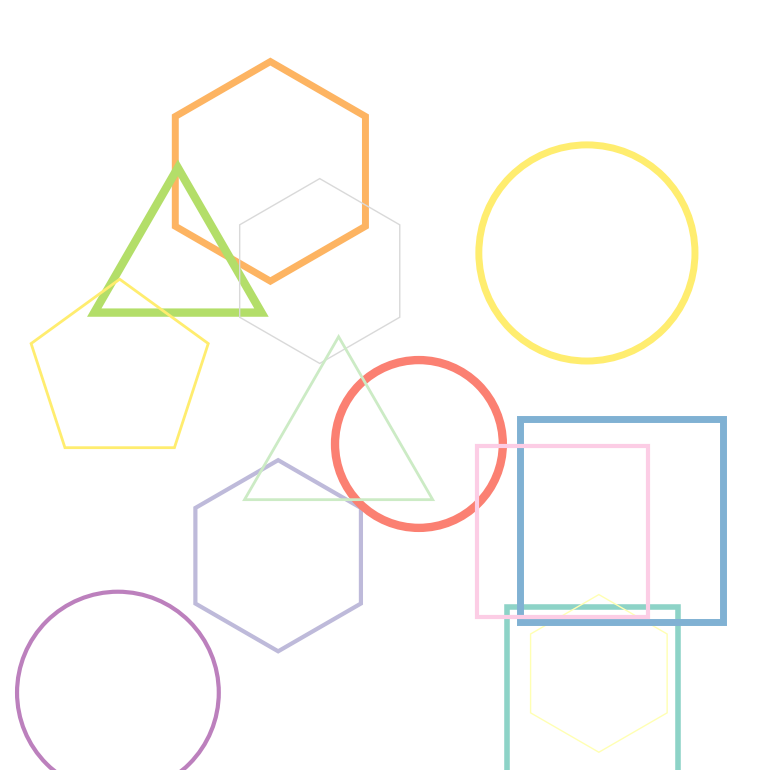[{"shape": "square", "thickness": 2, "radius": 0.55, "center": [0.77, 0.101]}, {"shape": "hexagon", "thickness": 0.5, "radius": 0.51, "center": [0.778, 0.125]}, {"shape": "hexagon", "thickness": 1.5, "radius": 0.62, "center": [0.361, 0.278]}, {"shape": "circle", "thickness": 3, "radius": 0.54, "center": [0.544, 0.423]}, {"shape": "square", "thickness": 2.5, "radius": 0.66, "center": [0.807, 0.324]}, {"shape": "hexagon", "thickness": 2.5, "radius": 0.71, "center": [0.351, 0.777]}, {"shape": "triangle", "thickness": 3, "radius": 0.63, "center": [0.231, 0.657]}, {"shape": "square", "thickness": 1.5, "radius": 0.56, "center": [0.73, 0.31]}, {"shape": "hexagon", "thickness": 0.5, "radius": 0.6, "center": [0.415, 0.648]}, {"shape": "circle", "thickness": 1.5, "radius": 0.66, "center": [0.153, 0.101]}, {"shape": "triangle", "thickness": 1, "radius": 0.71, "center": [0.44, 0.422]}, {"shape": "circle", "thickness": 2.5, "radius": 0.7, "center": [0.762, 0.671]}, {"shape": "pentagon", "thickness": 1, "radius": 0.6, "center": [0.155, 0.516]}]